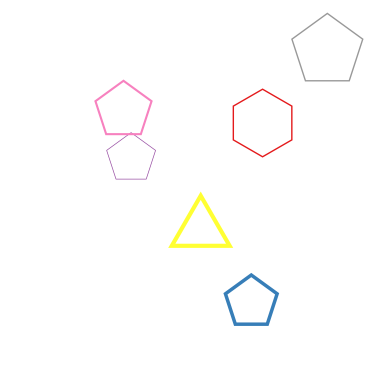[{"shape": "hexagon", "thickness": 1, "radius": 0.44, "center": [0.682, 0.681]}, {"shape": "pentagon", "thickness": 2.5, "radius": 0.35, "center": [0.653, 0.215]}, {"shape": "pentagon", "thickness": 0.5, "radius": 0.33, "center": [0.341, 0.589]}, {"shape": "triangle", "thickness": 3, "radius": 0.43, "center": [0.521, 0.405]}, {"shape": "pentagon", "thickness": 1.5, "radius": 0.38, "center": [0.321, 0.714]}, {"shape": "pentagon", "thickness": 1, "radius": 0.48, "center": [0.85, 0.868]}]